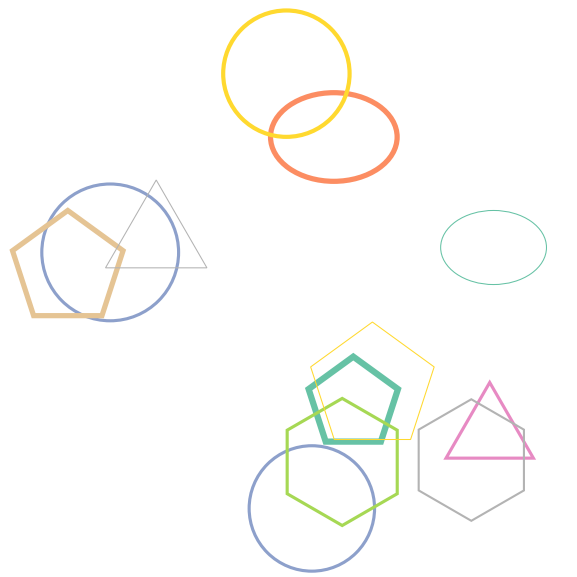[{"shape": "pentagon", "thickness": 3, "radius": 0.41, "center": [0.612, 0.3]}, {"shape": "oval", "thickness": 0.5, "radius": 0.46, "center": [0.855, 0.571]}, {"shape": "oval", "thickness": 2.5, "radius": 0.55, "center": [0.578, 0.762]}, {"shape": "circle", "thickness": 1.5, "radius": 0.59, "center": [0.191, 0.562]}, {"shape": "circle", "thickness": 1.5, "radius": 0.54, "center": [0.54, 0.119]}, {"shape": "triangle", "thickness": 1.5, "radius": 0.44, "center": [0.848, 0.249]}, {"shape": "hexagon", "thickness": 1.5, "radius": 0.55, "center": [0.593, 0.199]}, {"shape": "circle", "thickness": 2, "radius": 0.55, "center": [0.496, 0.872]}, {"shape": "pentagon", "thickness": 0.5, "radius": 0.56, "center": [0.645, 0.329]}, {"shape": "pentagon", "thickness": 2.5, "radius": 0.5, "center": [0.117, 0.534]}, {"shape": "triangle", "thickness": 0.5, "radius": 0.51, "center": [0.271, 0.586]}, {"shape": "hexagon", "thickness": 1, "radius": 0.53, "center": [0.816, 0.203]}]